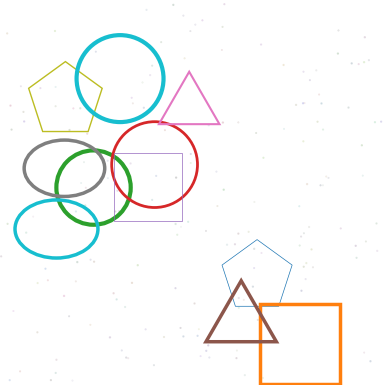[{"shape": "pentagon", "thickness": 0.5, "radius": 0.48, "center": [0.668, 0.282]}, {"shape": "square", "thickness": 2.5, "radius": 0.52, "center": [0.78, 0.106]}, {"shape": "circle", "thickness": 3, "radius": 0.48, "center": [0.243, 0.513]}, {"shape": "circle", "thickness": 2, "radius": 0.56, "center": [0.402, 0.572]}, {"shape": "square", "thickness": 0.5, "radius": 0.44, "center": [0.384, 0.515]}, {"shape": "triangle", "thickness": 2.5, "radius": 0.53, "center": [0.626, 0.165]}, {"shape": "triangle", "thickness": 1.5, "radius": 0.45, "center": [0.491, 0.723]}, {"shape": "oval", "thickness": 2.5, "radius": 0.52, "center": [0.167, 0.563]}, {"shape": "pentagon", "thickness": 1, "radius": 0.5, "center": [0.17, 0.74]}, {"shape": "circle", "thickness": 3, "radius": 0.56, "center": [0.312, 0.796]}, {"shape": "oval", "thickness": 2.5, "radius": 0.54, "center": [0.147, 0.405]}]